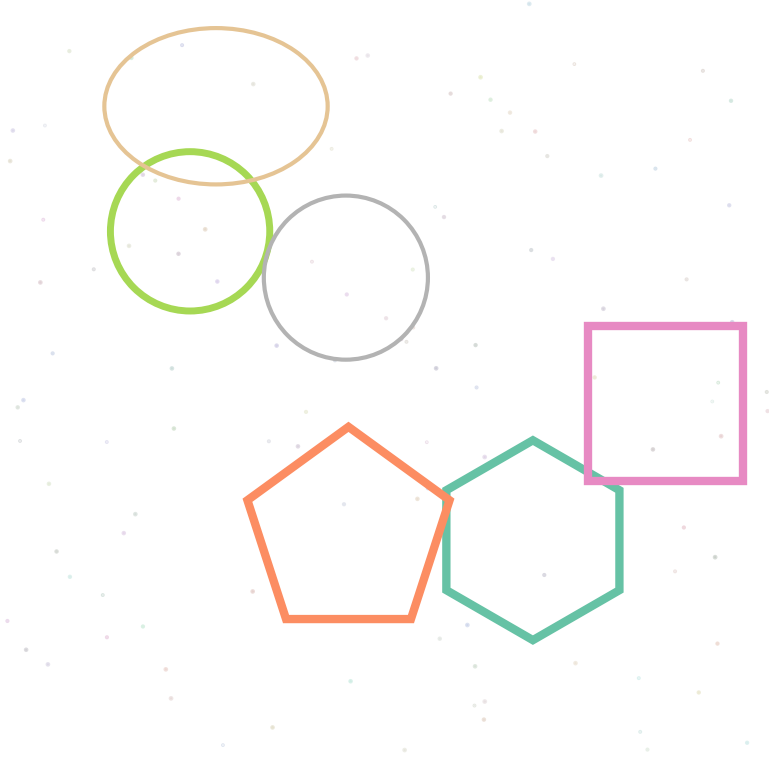[{"shape": "hexagon", "thickness": 3, "radius": 0.65, "center": [0.692, 0.298]}, {"shape": "pentagon", "thickness": 3, "radius": 0.69, "center": [0.453, 0.308]}, {"shape": "square", "thickness": 3, "radius": 0.5, "center": [0.864, 0.476]}, {"shape": "circle", "thickness": 2.5, "radius": 0.52, "center": [0.247, 0.7]}, {"shape": "oval", "thickness": 1.5, "radius": 0.73, "center": [0.281, 0.862]}, {"shape": "circle", "thickness": 1.5, "radius": 0.53, "center": [0.449, 0.639]}]